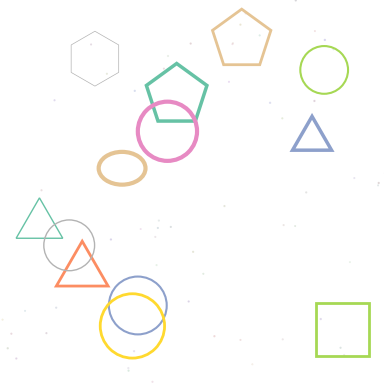[{"shape": "pentagon", "thickness": 2.5, "radius": 0.41, "center": [0.459, 0.752]}, {"shape": "triangle", "thickness": 1, "radius": 0.35, "center": [0.102, 0.416]}, {"shape": "triangle", "thickness": 2, "radius": 0.39, "center": [0.214, 0.296]}, {"shape": "circle", "thickness": 1.5, "radius": 0.38, "center": [0.358, 0.207]}, {"shape": "triangle", "thickness": 2.5, "radius": 0.29, "center": [0.811, 0.639]}, {"shape": "circle", "thickness": 3, "radius": 0.38, "center": [0.435, 0.659]}, {"shape": "circle", "thickness": 1.5, "radius": 0.31, "center": [0.842, 0.818]}, {"shape": "square", "thickness": 2, "radius": 0.35, "center": [0.89, 0.144]}, {"shape": "circle", "thickness": 2, "radius": 0.42, "center": [0.344, 0.153]}, {"shape": "pentagon", "thickness": 2, "radius": 0.4, "center": [0.628, 0.896]}, {"shape": "oval", "thickness": 3, "radius": 0.3, "center": [0.317, 0.563]}, {"shape": "hexagon", "thickness": 0.5, "radius": 0.36, "center": [0.247, 0.848]}, {"shape": "circle", "thickness": 1, "radius": 0.33, "center": [0.18, 0.363]}]